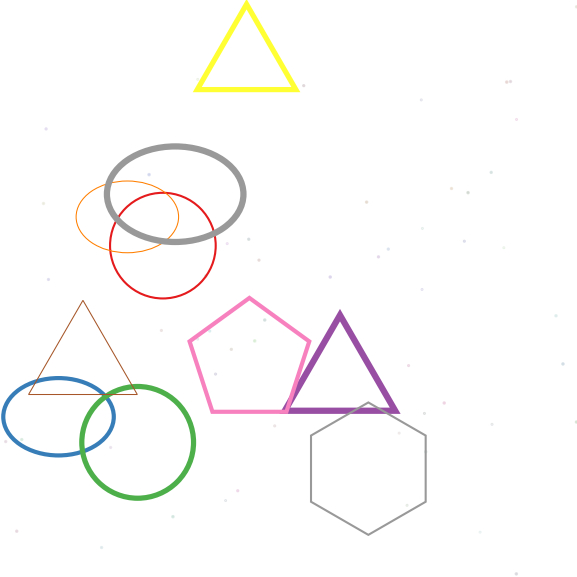[{"shape": "circle", "thickness": 1, "radius": 0.46, "center": [0.282, 0.574]}, {"shape": "oval", "thickness": 2, "radius": 0.48, "center": [0.101, 0.277]}, {"shape": "circle", "thickness": 2.5, "radius": 0.48, "center": [0.238, 0.233]}, {"shape": "triangle", "thickness": 3, "radius": 0.55, "center": [0.589, 0.343]}, {"shape": "oval", "thickness": 0.5, "radius": 0.44, "center": [0.221, 0.624]}, {"shape": "triangle", "thickness": 2.5, "radius": 0.49, "center": [0.427, 0.893]}, {"shape": "triangle", "thickness": 0.5, "radius": 0.54, "center": [0.144, 0.37]}, {"shape": "pentagon", "thickness": 2, "radius": 0.54, "center": [0.432, 0.374]}, {"shape": "oval", "thickness": 3, "radius": 0.59, "center": [0.303, 0.663]}, {"shape": "hexagon", "thickness": 1, "radius": 0.57, "center": [0.638, 0.188]}]